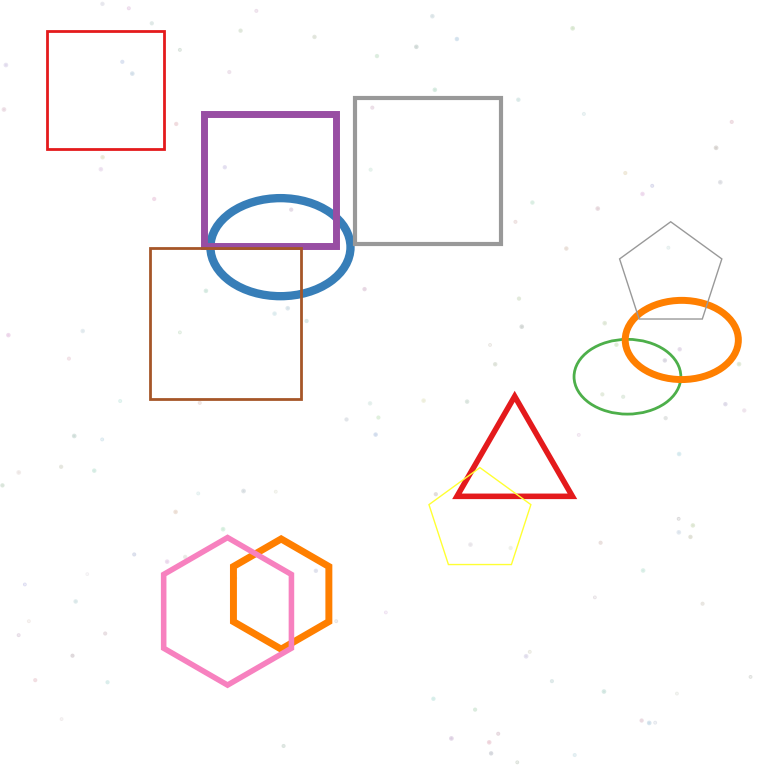[{"shape": "triangle", "thickness": 2, "radius": 0.43, "center": [0.668, 0.399]}, {"shape": "square", "thickness": 1, "radius": 0.38, "center": [0.137, 0.883]}, {"shape": "oval", "thickness": 3, "radius": 0.45, "center": [0.364, 0.679]}, {"shape": "oval", "thickness": 1, "radius": 0.35, "center": [0.815, 0.511]}, {"shape": "square", "thickness": 2.5, "radius": 0.43, "center": [0.351, 0.766]}, {"shape": "oval", "thickness": 2.5, "radius": 0.37, "center": [0.885, 0.558]}, {"shape": "hexagon", "thickness": 2.5, "radius": 0.36, "center": [0.365, 0.229]}, {"shape": "pentagon", "thickness": 0.5, "radius": 0.35, "center": [0.623, 0.323]}, {"shape": "square", "thickness": 1, "radius": 0.49, "center": [0.292, 0.58]}, {"shape": "hexagon", "thickness": 2, "radius": 0.48, "center": [0.296, 0.206]}, {"shape": "square", "thickness": 1.5, "radius": 0.47, "center": [0.556, 0.777]}, {"shape": "pentagon", "thickness": 0.5, "radius": 0.35, "center": [0.871, 0.642]}]